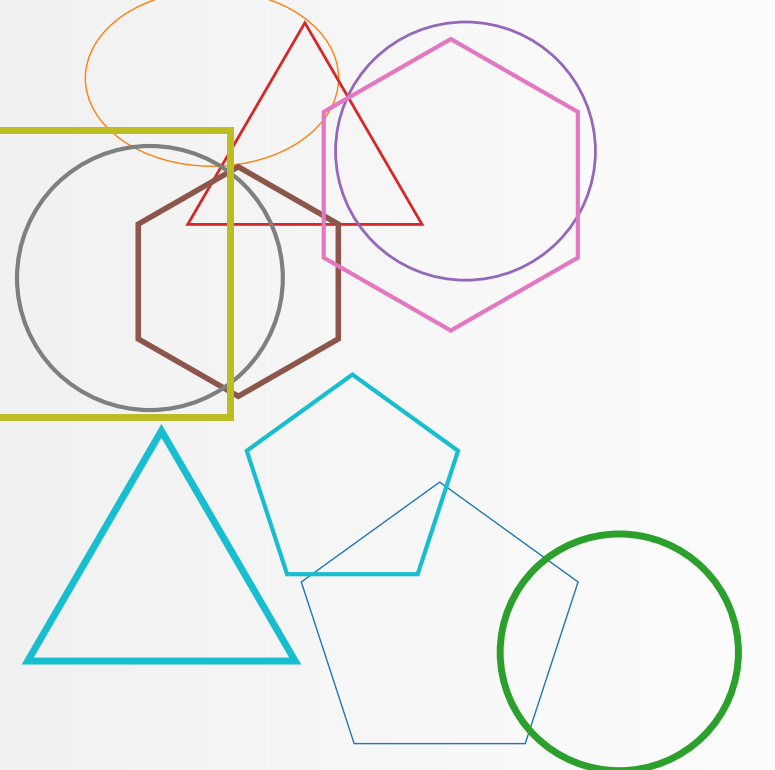[{"shape": "pentagon", "thickness": 0.5, "radius": 0.94, "center": [0.567, 0.186]}, {"shape": "oval", "thickness": 0.5, "radius": 0.82, "center": [0.274, 0.898]}, {"shape": "circle", "thickness": 2.5, "radius": 0.77, "center": [0.799, 0.153]}, {"shape": "triangle", "thickness": 1, "radius": 0.87, "center": [0.393, 0.796]}, {"shape": "circle", "thickness": 1, "radius": 0.84, "center": [0.601, 0.804]}, {"shape": "hexagon", "thickness": 2, "radius": 0.75, "center": [0.307, 0.634]}, {"shape": "hexagon", "thickness": 1.5, "radius": 0.95, "center": [0.582, 0.76]}, {"shape": "circle", "thickness": 1.5, "radius": 0.86, "center": [0.193, 0.639]}, {"shape": "square", "thickness": 2.5, "radius": 0.93, "center": [0.11, 0.645]}, {"shape": "triangle", "thickness": 2.5, "radius": 1.0, "center": [0.208, 0.241]}, {"shape": "pentagon", "thickness": 1.5, "radius": 0.72, "center": [0.455, 0.37]}]